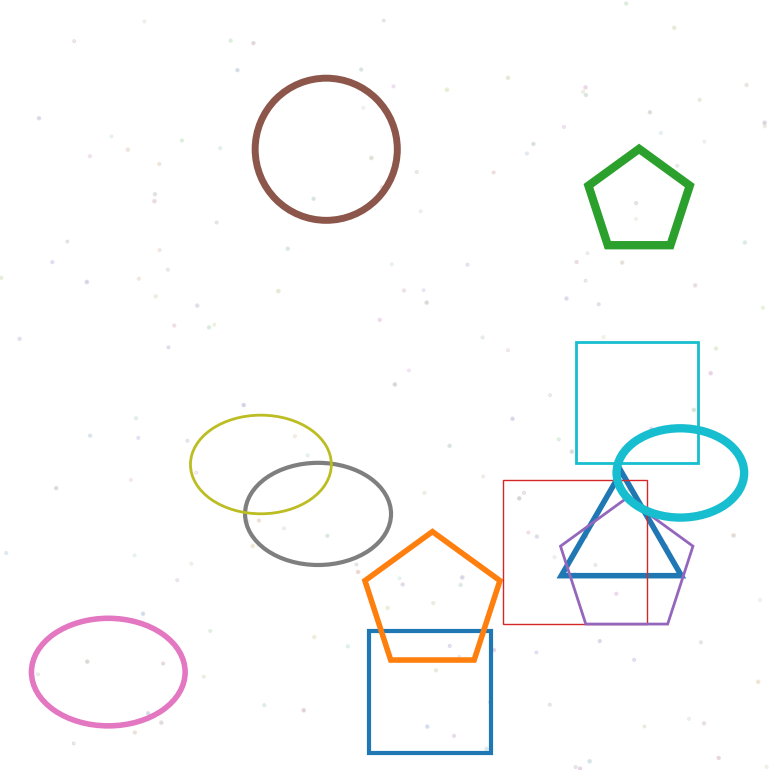[{"shape": "triangle", "thickness": 2, "radius": 0.45, "center": [0.807, 0.297]}, {"shape": "square", "thickness": 1.5, "radius": 0.4, "center": [0.558, 0.101]}, {"shape": "pentagon", "thickness": 2, "radius": 0.46, "center": [0.562, 0.217]}, {"shape": "pentagon", "thickness": 3, "radius": 0.35, "center": [0.83, 0.738]}, {"shape": "square", "thickness": 0.5, "radius": 0.47, "center": [0.746, 0.283]}, {"shape": "pentagon", "thickness": 1, "radius": 0.45, "center": [0.814, 0.263]}, {"shape": "circle", "thickness": 2.5, "radius": 0.46, "center": [0.424, 0.806]}, {"shape": "oval", "thickness": 2, "radius": 0.5, "center": [0.141, 0.127]}, {"shape": "oval", "thickness": 1.5, "radius": 0.47, "center": [0.413, 0.333]}, {"shape": "oval", "thickness": 1, "radius": 0.46, "center": [0.339, 0.397]}, {"shape": "square", "thickness": 1, "radius": 0.39, "center": [0.827, 0.477]}, {"shape": "oval", "thickness": 3, "radius": 0.41, "center": [0.884, 0.386]}]